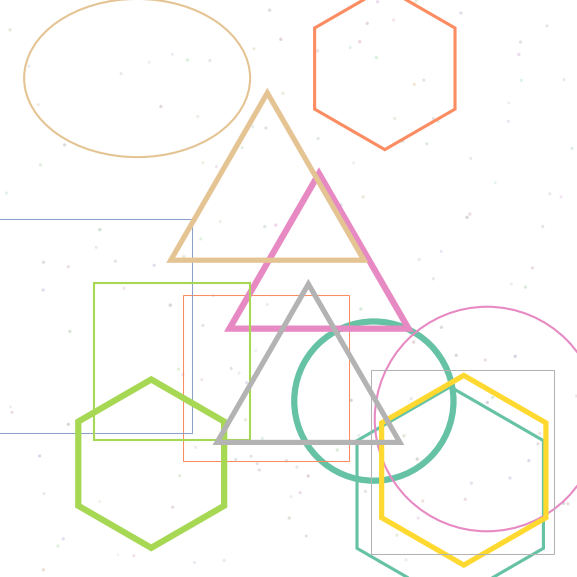[{"shape": "circle", "thickness": 3, "radius": 0.69, "center": [0.647, 0.305]}, {"shape": "hexagon", "thickness": 1.5, "radius": 0.93, "center": [0.78, 0.143]}, {"shape": "hexagon", "thickness": 1.5, "radius": 0.7, "center": [0.666, 0.88]}, {"shape": "square", "thickness": 0.5, "radius": 0.72, "center": [0.461, 0.345]}, {"shape": "square", "thickness": 0.5, "radius": 0.92, "center": [0.147, 0.434]}, {"shape": "circle", "thickness": 1, "radius": 0.97, "center": [0.843, 0.274]}, {"shape": "triangle", "thickness": 3, "radius": 0.9, "center": [0.552, 0.52]}, {"shape": "square", "thickness": 1, "radius": 0.68, "center": [0.298, 0.373]}, {"shape": "hexagon", "thickness": 3, "radius": 0.73, "center": [0.262, 0.196]}, {"shape": "hexagon", "thickness": 2.5, "radius": 0.82, "center": [0.803, 0.185]}, {"shape": "oval", "thickness": 1, "radius": 0.98, "center": [0.237, 0.864]}, {"shape": "triangle", "thickness": 2.5, "radius": 0.97, "center": [0.463, 0.645]}, {"shape": "triangle", "thickness": 2.5, "radius": 0.91, "center": [0.534, 0.324]}, {"shape": "square", "thickness": 0.5, "radius": 0.79, "center": [0.801, 0.199]}]